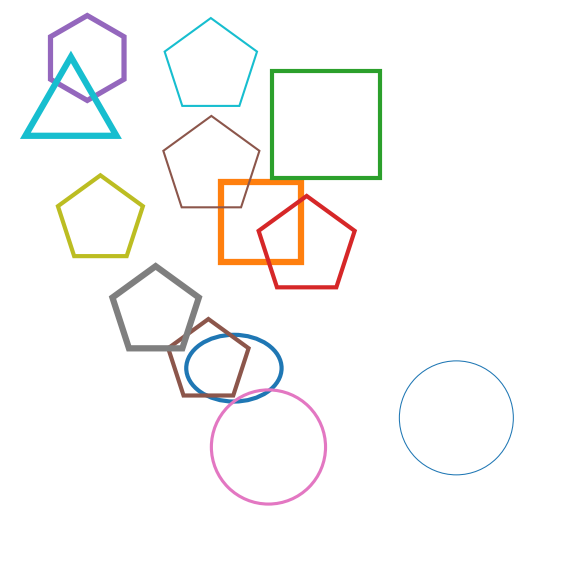[{"shape": "circle", "thickness": 0.5, "radius": 0.49, "center": [0.79, 0.276]}, {"shape": "oval", "thickness": 2, "radius": 0.41, "center": [0.405, 0.362]}, {"shape": "square", "thickness": 3, "radius": 0.34, "center": [0.452, 0.615]}, {"shape": "square", "thickness": 2, "radius": 0.47, "center": [0.564, 0.784]}, {"shape": "pentagon", "thickness": 2, "radius": 0.44, "center": [0.531, 0.572]}, {"shape": "hexagon", "thickness": 2.5, "radius": 0.37, "center": [0.151, 0.899]}, {"shape": "pentagon", "thickness": 2, "radius": 0.37, "center": [0.361, 0.373]}, {"shape": "pentagon", "thickness": 1, "radius": 0.44, "center": [0.366, 0.711]}, {"shape": "circle", "thickness": 1.5, "radius": 0.49, "center": [0.465, 0.225]}, {"shape": "pentagon", "thickness": 3, "radius": 0.39, "center": [0.27, 0.46]}, {"shape": "pentagon", "thickness": 2, "radius": 0.39, "center": [0.174, 0.618]}, {"shape": "triangle", "thickness": 3, "radius": 0.46, "center": [0.123, 0.81]}, {"shape": "pentagon", "thickness": 1, "radius": 0.42, "center": [0.365, 0.884]}]